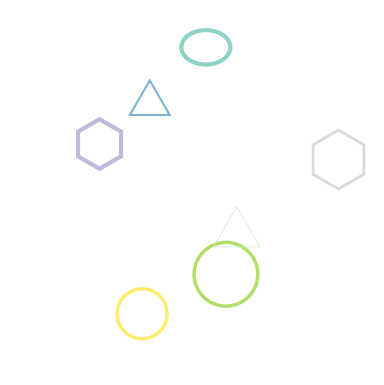[{"shape": "oval", "thickness": 3, "radius": 0.32, "center": [0.535, 0.877]}, {"shape": "hexagon", "thickness": 3, "radius": 0.32, "center": [0.259, 0.626]}, {"shape": "triangle", "thickness": 1.5, "radius": 0.3, "center": [0.389, 0.731]}, {"shape": "circle", "thickness": 2.5, "radius": 0.41, "center": [0.587, 0.288]}, {"shape": "hexagon", "thickness": 2, "radius": 0.38, "center": [0.879, 0.586]}, {"shape": "triangle", "thickness": 0.5, "radius": 0.35, "center": [0.615, 0.393]}, {"shape": "circle", "thickness": 2.5, "radius": 0.32, "center": [0.369, 0.185]}]